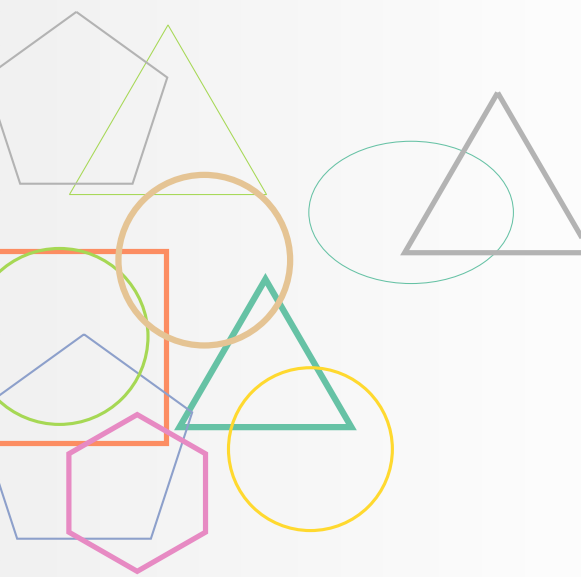[{"shape": "triangle", "thickness": 3, "radius": 0.85, "center": [0.457, 0.345]}, {"shape": "oval", "thickness": 0.5, "radius": 0.88, "center": [0.707, 0.631]}, {"shape": "square", "thickness": 2.5, "radius": 0.83, "center": [0.12, 0.398]}, {"shape": "pentagon", "thickness": 1, "radius": 0.98, "center": [0.145, 0.225]}, {"shape": "hexagon", "thickness": 2.5, "radius": 0.68, "center": [0.236, 0.145]}, {"shape": "triangle", "thickness": 0.5, "radius": 0.98, "center": [0.289, 0.76]}, {"shape": "circle", "thickness": 1.5, "radius": 0.76, "center": [0.102, 0.417]}, {"shape": "circle", "thickness": 1.5, "radius": 0.7, "center": [0.534, 0.221]}, {"shape": "circle", "thickness": 3, "radius": 0.74, "center": [0.351, 0.549]}, {"shape": "triangle", "thickness": 2.5, "radius": 0.92, "center": [0.856, 0.654]}, {"shape": "pentagon", "thickness": 1, "radius": 0.82, "center": [0.131, 0.814]}]